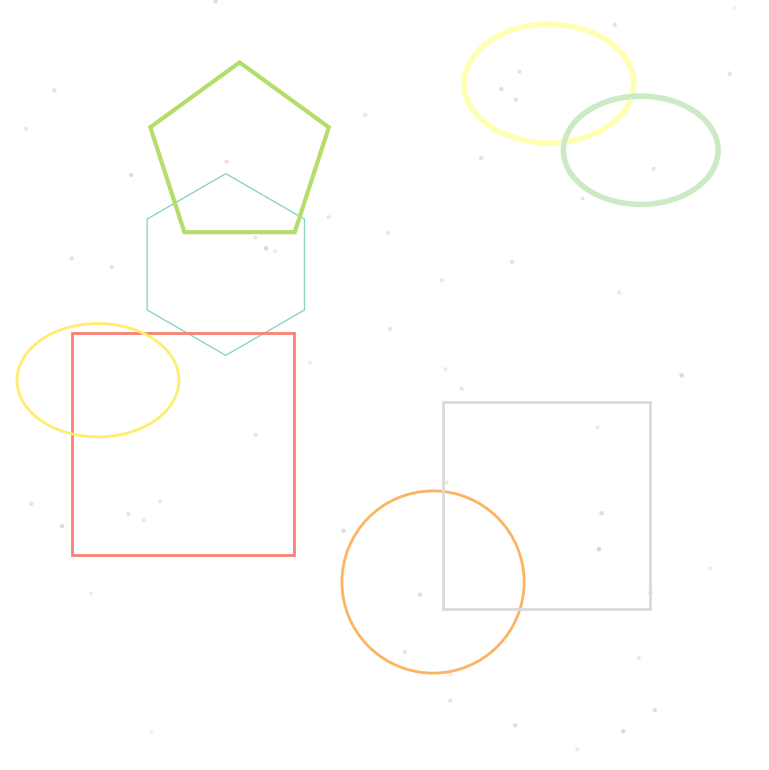[{"shape": "hexagon", "thickness": 0.5, "radius": 0.59, "center": [0.293, 0.656]}, {"shape": "oval", "thickness": 2, "radius": 0.55, "center": [0.713, 0.891]}, {"shape": "square", "thickness": 1, "radius": 0.72, "center": [0.238, 0.424]}, {"shape": "circle", "thickness": 1, "radius": 0.59, "center": [0.562, 0.244]}, {"shape": "pentagon", "thickness": 1.5, "radius": 0.61, "center": [0.311, 0.797]}, {"shape": "square", "thickness": 1, "radius": 0.67, "center": [0.709, 0.344]}, {"shape": "oval", "thickness": 2, "radius": 0.5, "center": [0.832, 0.805]}, {"shape": "oval", "thickness": 1, "radius": 0.53, "center": [0.127, 0.506]}]